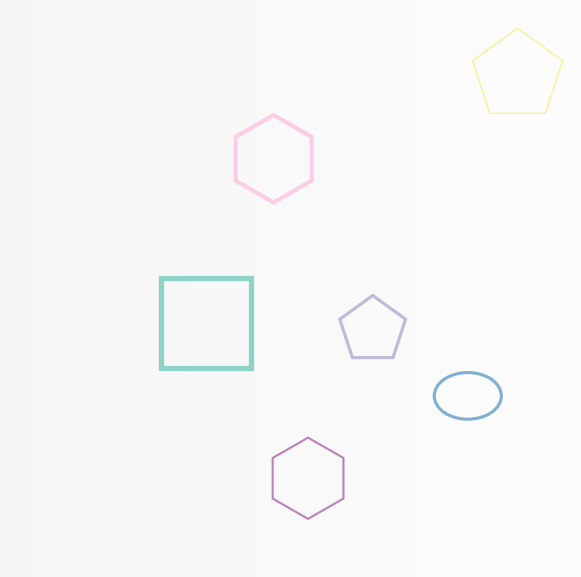[{"shape": "square", "thickness": 2.5, "radius": 0.39, "center": [0.355, 0.44]}, {"shape": "pentagon", "thickness": 1.5, "radius": 0.3, "center": [0.641, 0.428]}, {"shape": "oval", "thickness": 1.5, "radius": 0.29, "center": [0.805, 0.314]}, {"shape": "hexagon", "thickness": 2, "radius": 0.38, "center": [0.471, 0.724]}, {"shape": "hexagon", "thickness": 1, "radius": 0.35, "center": [0.53, 0.171]}, {"shape": "pentagon", "thickness": 0.5, "radius": 0.41, "center": [0.891, 0.869]}]